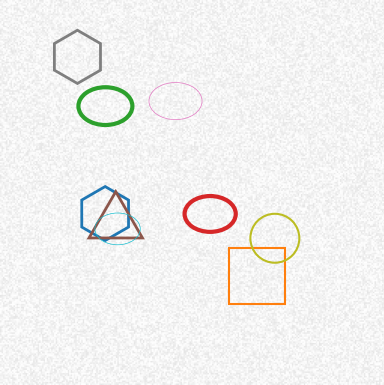[{"shape": "hexagon", "thickness": 2, "radius": 0.35, "center": [0.273, 0.445]}, {"shape": "square", "thickness": 1.5, "radius": 0.36, "center": [0.667, 0.282]}, {"shape": "oval", "thickness": 3, "radius": 0.35, "center": [0.274, 0.724]}, {"shape": "oval", "thickness": 3, "radius": 0.33, "center": [0.546, 0.444]}, {"shape": "triangle", "thickness": 2, "radius": 0.4, "center": [0.301, 0.422]}, {"shape": "oval", "thickness": 0.5, "radius": 0.34, "center": [0.456, 0.737]}, {"shape": "hexagon", "thickness": 2, "radius": 0.35, "center": [0.201, 0.852]}, {"shape": "circle", "thickness": 1.5, "radius": 0.32, "center": [0.714, 0.381]}, {"shape": "oval", "thickness": 0.5, "radius": 0.29, "center": [0.305, 0.405]}]